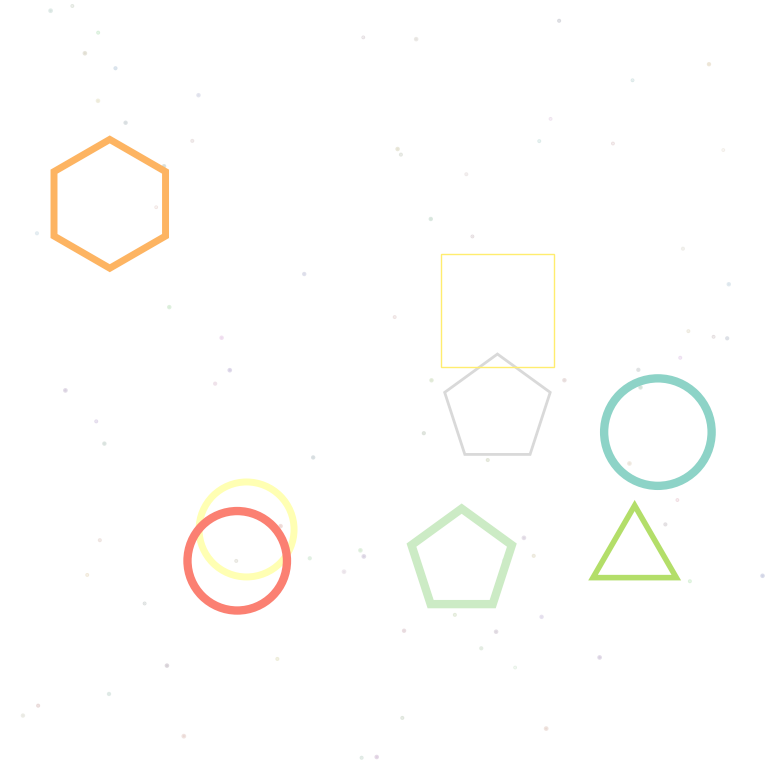[{"shape": "circle", "thickness": 3, "radius": 0.35, "center": [0.854, 0.439]}, {"shape": "circle", "thickness": 2.5, "radius": 0.31, "center": [0.32, 0.312]}, {"shape": "circle", "thickness": 3, "radius": 0.32, "center": [0.308, 0.272]}, {"shape": "hexagon", "thickness": 2.5, "radius": 0.42, "center": [0.143, 0.735]}, {"shape": "triangle", "thickness": 2, "radius": 0.31, "center": [0.824, 0.281]}, {"shape": "pentagon", "thickness": 1, "radius": 0.36, "center": [0.646, 0.468]}, {"shape": "pentagon", "thickness": 3, "radius": 0.34, "center": [0.6, 0.271]}, {"shape": "square", "thickness": 0.5, "radius": 0.37, "center": [0.647, 0.597]}]